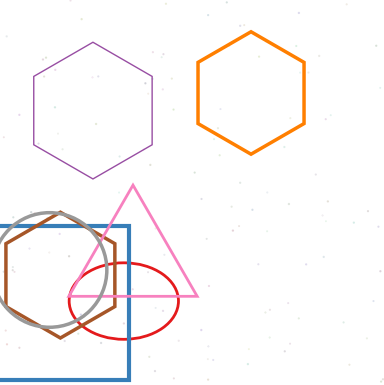[{"shape": "oval", "thickness": 2, "radius": 0.71, "center": [0.322, 0.218]}, {"shape": "square", "thickness": 3, "radius": 1.0, "center": [0.135, 0.212]}, {"shape": "hexagon", "thickness": 1, "radius": 0.89, "center": [0.241, 0.713]}, {"shape": "hexagon", "thickness": 2.5, "radius": 0.79, "center": [0.652, 0.759]}, {"shape": "hexagon", "thickness": 2.5, "radius": 0.82, "center": [0.157, 0.285]}, {"shape": "triangle", "thickness": 2, "radius": 0.96, "center": [0.345, 0.327]}, {"shape": "circle", "thickness": 2.5, "radius": 0.74, "center": [0.129, 0.299]}]